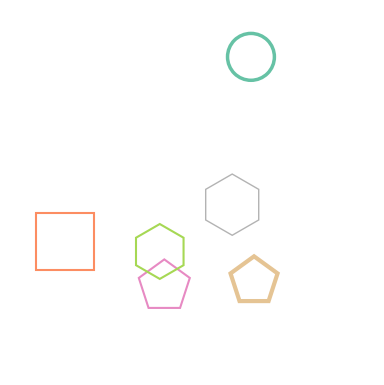[{"shape": "circle", "thickness": 2.5, "radius": 0.3, "center": [0.652, 0.852]}, {"shape": "square", "thickness": 1.5, "radius": 0.37, "center": [0.169, 0.373]}, {"shape": "pentagon", "thickness": 1.5, "radius": 0.35, "center": [0.427, 0.257]}, {"shape": "hexagon", "thickness": 1.5, "radius": 0.36, "center": [0.415, 0.347]}, {"shape": "pentagon", "thickness": 3, "radius": 0.32, "center": [0.66, 0.27]}, {"shape": "hexagon", "thickness": 1, "radius": 0.4, "center": [0.603, 0.468]}]